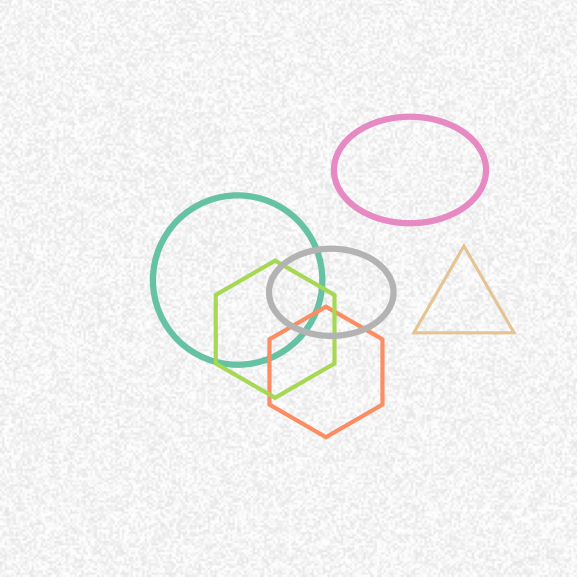[{"shape": "circle", "thickness": 3, "radius": 0.73, "center": [0.411, 0.514]}, {"shape": "hexagon", "thickness": 2, "radius": 0.56, "center": [0.564, 0.355]}, {"shape": "oval", "thickness": 3, "radius": 0.66, "center": [0.71, 0.705]}, {"shape": "hexagon", "thickness": 2, "radius": 0.59, "center": [0.476, 0.429]}, {"shape": "triangle", "thickness": 1.5, "radius": 0.5, "center": [0.803, 0.473]}, {"shape": "oval", "thickness": 3, "radius": 0.54, "center": [0.574, 0.493]}]